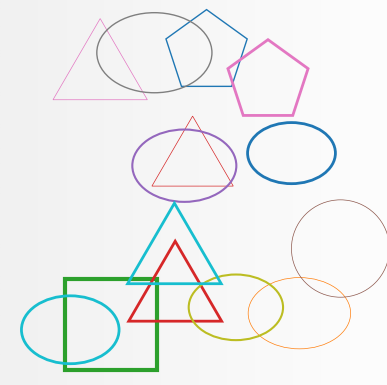[{"shape": "pentagon", "thickness": 1, "radius": 0.55, "center": [0.533, 0.865]}, {"shape": "oval", "thickness": 2, "radius": 0.57, "center": [0.752, 0.602]}, {"shape": "oval", "thickness": 0.5, "radius": 0.66, "center": [0.773, 0.186]}, {"shape": "square", "thickness": 3, "radius": 0.59, "center": [0.287, 0.158]}, {"shape": "triangle", "thickness": 0.5, "radius": 0.61, "center": [0.497, 0.577]}, {"shape": "triangle", "thickness": 2, "radius": 0.69, "center": [0.452, 0.235]}, {"shape": "oval", "thickness": 1.5, "radius": 0.67, "center": [0.476, 0.57]}, {"shape": "circle", "thickness": 0.5, "radius": 0.63, "center": [0.879, 0.354]}, {"shape": "triangle", "thickness": 0.5, "radius": 0.7, "center": [0.259, 0.811]}, {"shape": "pentagon", "thickness": 2, "radius": 0.54, "center": [0.692, 0.788]}, {"shape": "oval", "thickness": 1, "radius": 0.74, "center": [0.398, 0.863]}, {"shape": "oval", "thickness": 1.5, "radius": 0.61, "center": [0.609, 0.202]}, {"shape": "oval", "thickness": 2, "radius": 0.63, "center": [0.181, 0.143]}, {"shape": "triangle", "thickness": 2, "radius": 0.7, "center": [0.45, 0.333]}]